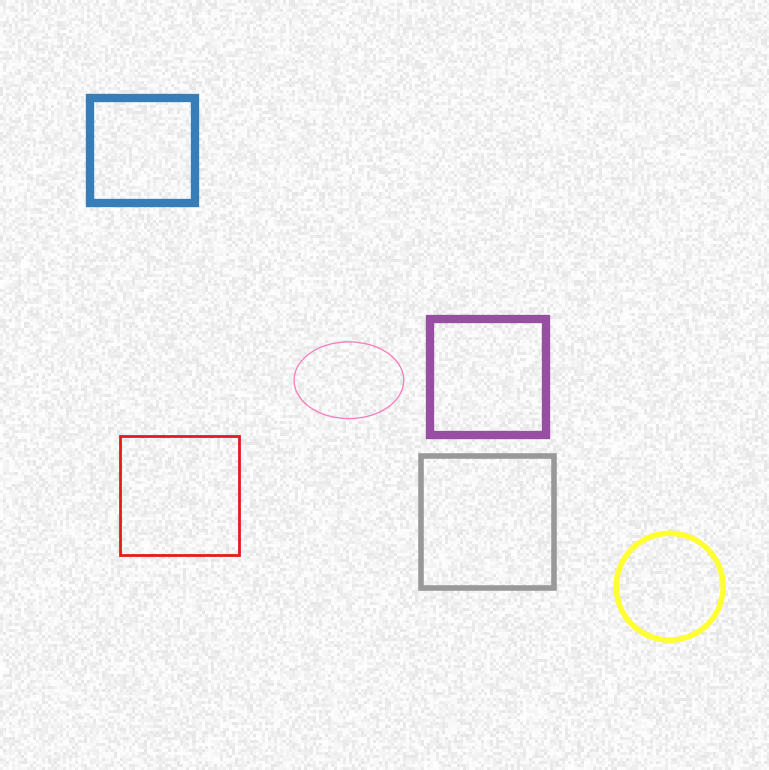[{"shape": "square", "thickness": 1, "radius": 0.39, "center": [0.234, 0.357]}, {"shape": "square", "thickness": 3, "radius": 0.34, "center": [0.185, 0.805]}, {"shape": "square", "thickness": 3, "radius": 0.37, "center": [0.634, 0.511]}, {"shape": "circle", "thickness": 2, "radius": 0.35, "center": [0.87, 0.238]}, {"shape": "oval", "thickness": 0.5, "radius": 0.36, "center": [0.453, 0.506]}, {"shape": "square", "thickness": 2, "radius": 0.43, "center": [0.633, 0.322]}]